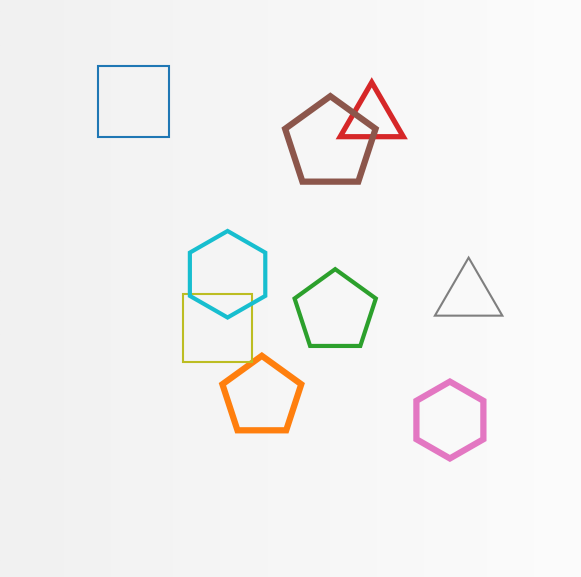[{"shape": "square", "thickness": 1, "radius": 0.31, "center": [0.229, 0.823]}, {"shape": "pentagon", "thickness": 3, "radius": 0.36, "center": [0.45, 0.312]}, {"shape": "pentagon", "thickness": 2, "radius": 0.37, "center": [0.577, 0.46]}, {"shape": "triangle", "thickness": 2.5, "radius": 0.31, "center": [0.64, 0.794]}, {"shape": "pentagon", "thickness": 3, "radius": 0.41, "center": [0.568, 0.751]}, {"shape": "hexagon", "thickness": 3, "radius": 0.33, "center": [0.774, 0.272]}, {"shape": "triangle", "thickness": 1, "radius": 0.33, "center": [0.806, 0.486]}, {"shape": "square", "thickness": 1, "radius": 0.3, "center": [0.374, 0.431]}, {"shape": "hexagon", "thickness": 2, "radius": 0.37, "center": [0.392, 0.524]}]